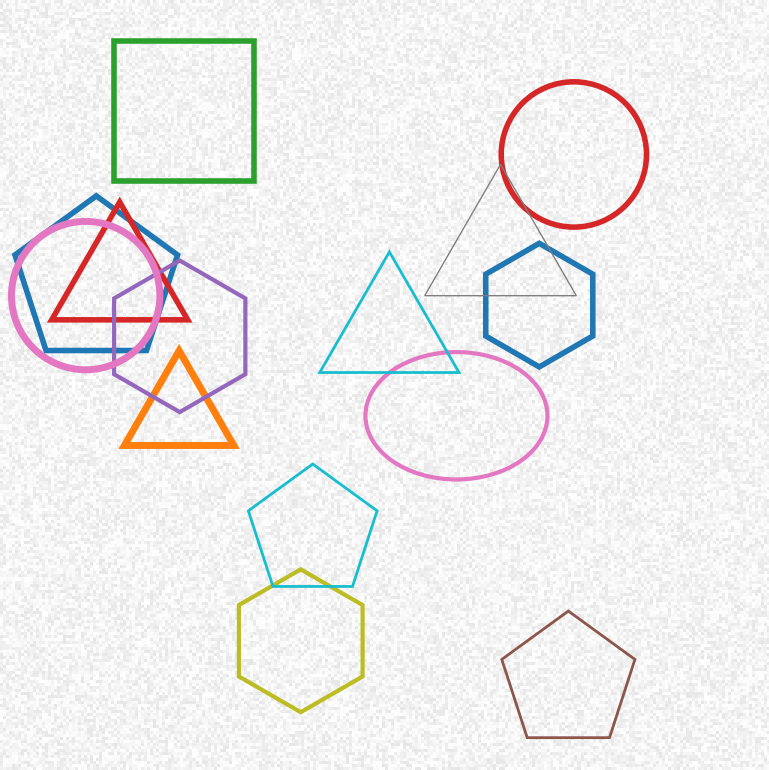[{"shape": "hexagon", "thickness": 2, "radius": 0.4, "center": [0.7, 0.604]}, {"shape": "pentagon", "thickness": 2, "radius": 0.56, "center": [0.125, 0.635]}, {"shape": "triangle", "thickness": 2.5, "radius": 0.41, "center": [0.233, 0.462]}, {"shape": "square", "thickness": 2, "radius": 0.45, "center": [0.239, 0.856]}, {"shape": "circle", "thickness": 2, "radius": 0.47, "center": [0.745, 0.799]}, {"shape": "triangle", "thickness": 2, "radius": 0.51, "center": [0.155, 0.636]}, {"shape": "hexagon", "thickness": 1.5, "radius": 0.49, "center": [0.233, 0.563]}, {"shape": "pentagon", "thickness": 1, "radius": 0.45, "center": [0.738, 0.116]}, {"shape": "oval", "thickness": 1.5, "radius": 0.59, "center": [0.593, 0.46]}, {"shape": "circle", "thickness": 2.5, "radius": 0.48, "center": [0.111, 0.616]}, {"shape": "triangle", "thickness": 0.5, "radius": 0.57, "center": [0.65, 0.673]}, {"shape": "hexagon", "thickness": 1.5, "radius": 0.46, "center": [0.391, 0.168]}, {"shape": "pentagon", "thickness": 1, "radius": 0.44, "center": [0.406, 0.309]}, {"shape": "triangle", "thickness": 1, "radius": 0.52, "center": [0.506, 0.568]}]